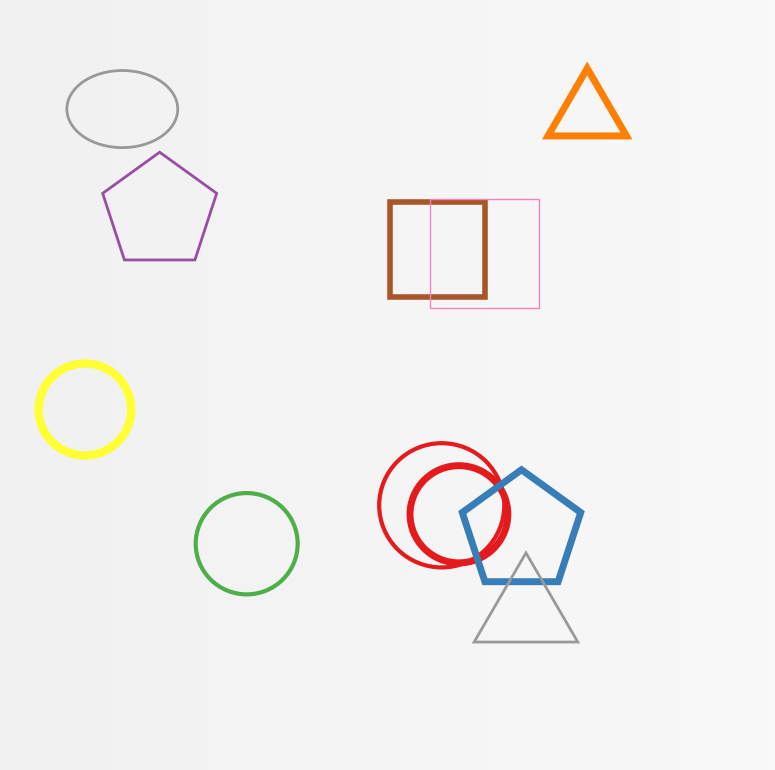[{"shape": "circle", "thickness": 2.5, "radius": 0.32, "center": [0.592, 0.332]}, {"shape": "circle", "thickness": 1.5, "radius": 0.4, "center": [0.57, 0.344]}, {"shape": "pentagon", "thickness": 2.5, "radius": 0.4, "center": [0.673, 0.31]}, {"shape": "circle", "thickness": 1.5, "radius": 0.33, "center": [0.318, 0.294]}, {"shape": "pentagon", "thickness": 1, "radius": 0.39, "center": [0.206, 0.725]}, {"shape": "triangle", "thickness": 2.5, "radius": 0.29, "center": [0.758, 0.853]}, {"shape": "circle", "thickness": 3, "radius": 0.3, "center": [0.11, 0.468]}, {"shape": "square", "thickness": 2, "radius": 0.31, "center": [0.565, 0.676]}, {"shape": "square", "thickness": 0.5, "radius": 0.35, "center": [0.625, 0.671]}, {"shape": "triangle", "thickness": 1, "radius": 0.39, "center": [0.679, 0.205]}, {"shape": "oval", "thickness": 1, "radius": 0.36, "center": [0.158, 0.858]}]